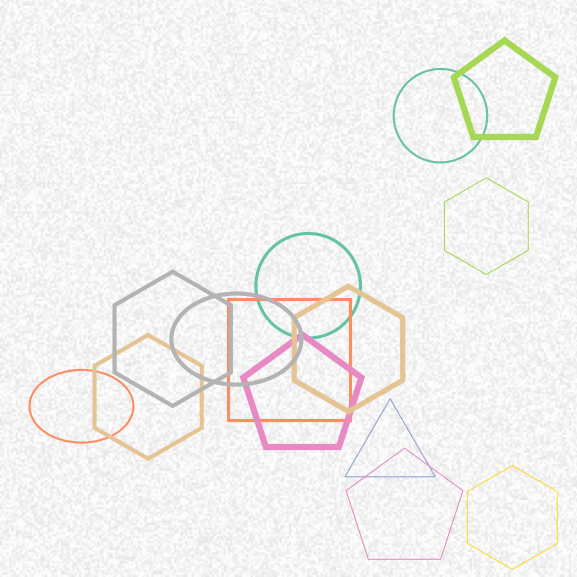[{"shape": "circle", "thickness": 1, "radius": 0.4, "center": [0.763, 0.799]}, {"shape": "circle", "thickness": 1.5, "radius": 0.45, "center": [0.534, 0.504]}, {"shape": "oval", "thickness": 1, "radius": 0.45, "center": [0.141, 0.296]}, {"shape": "square", "thickness": 1.5, "radius": 0.53, "center": [0.501, 0.377]}, {"shape": "triangle", "thickness": 0.5, "radius": 0.45, "center": [0.676, 0.219]}, {"shape": "pentagon", "thickness": 0.5, "radius": 0.53, "center": [0.7, 0.117]}, {"shape": "pentagon", "thickness": 3, "radius": 0.54, "center": [0.524, 0.312]}, {"shape": "hexagon", "thickness": 0.5, "radius": 0.42, "center": [0.842, 0.608]}, {"shape": "pentagon", "thickness": 3, "radius": 0.46, "center": [0.874, 0.837]}, {"shape": "hexagon", "thickness": 0.5, "radius": 0.45, "center": [0.887, 0.103]}, {"shape": "hexagon", "thickness": 2.5, "radius": 0.54, "center": [0.603, 0.395]}, {"shape": "hexagon", "thickness": 2, "radius": 0.54, "center": [0.257, 0.312]}, {"shape": "hexagon", "thickness": 2, "radius": 0.58, "center": [0.299, 0.412]}, {"shape": "oval", "thickness": 2, "radius": 0.56, "center": [0.409, 0.412]}]